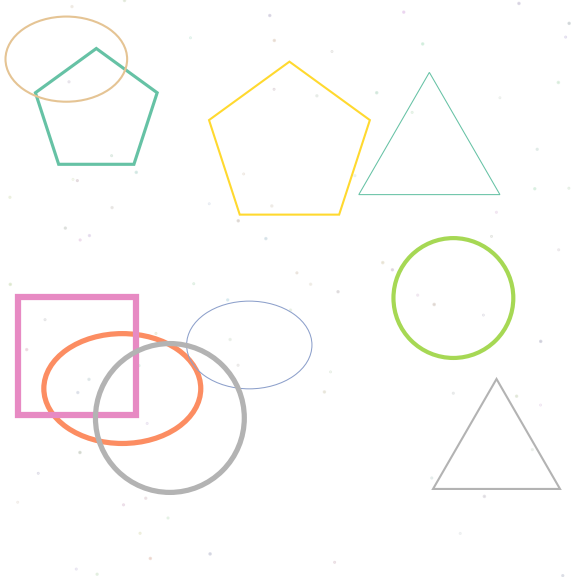[{"shape": "pentagon", "thickness": 1.5, "radius": 0.55, "center": [0.167, 0.804]}, {"shape": "triangle", "thickness": 0.5, "radius": 0.71, "center": [0.743, 0.733]}, {"shape": "oval", "thickness": 2.5, "radius": 0.68, "center": [0.212, 0.326]}, {"shape": "oval", "thickness": 0.5, "radius": 0.54, "center": [0.432, 0.402]}, {"shape": "square", "thickness": 3, "radius": 0.51, "center": [0.133, 0.383]}, {"shape": "circle", "thickness": 2, "radius": 0.52, "center": [0.785, 0.483]}, {"shape": "pentagon", "thickness": 1, "radius": 0.73, "center": [0.501, 0.746]}, {"shape": "oval", "thickness": 1, "radius": 0.53, "center": [0.115, 0.897]}, {"shape": "circle", "thickness": 2.5, "radius": 0.64, "center": [0.294, 0.275]}, {"shape": "triangle", "thickness": 1, "radius": 0.63, "center": [0.86, 0.216]}]